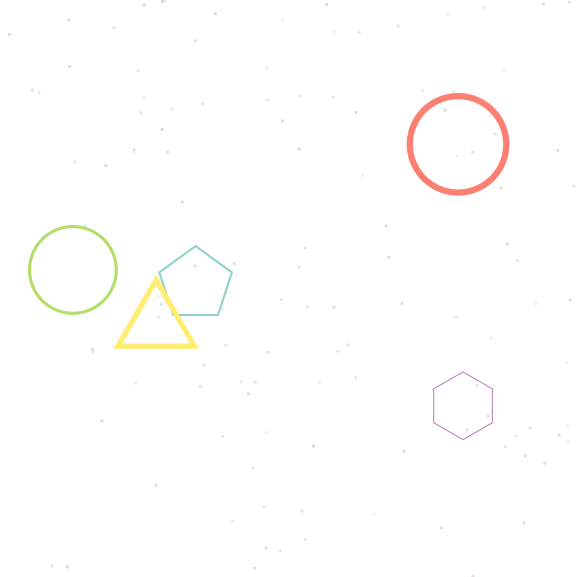[{"shape": "pentagon", "thickness": 1, "radius": 0.33, "center": [0.339, 0.507]}, {"shape": "circle", "thickness": 3, "radius": 0.42, "center": [0.793, 0.749]}, {"shape": "circle", "thickness": 1.5, "radius": 0.38, "center": [0.126, 0.532]}, {"shape": "hexagon", "thickness": 0.5, "radius": 0.29, "center": [0.802, 0.296]}, {"shape": "triangle", "thickness": 2.5, "radius": 0.38, "center": [0.27, 0.438]}]